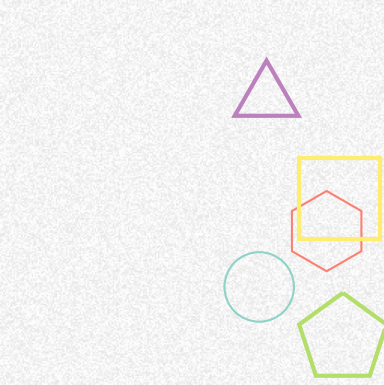[{"shape": "circle", "thickness": 1.5, "radius": 0.45, "center": [0.673, 0.255]}, {"shape": "hexagon", "thickness": 1.5, "radius": 0.52, "center": [0.848, 0.4]}, {"shape": "pentagon", "thickness": 3, "radius": 0.6, "center": [0.89, 0.12]}, {"shape": "triangle", "thickness": 3, "radius": 0.48, "center": [0.692, 0.747]}, {"shape": "square", "thickness": 3, "radius": 0.53, "center": [0.882, 0.484]}]